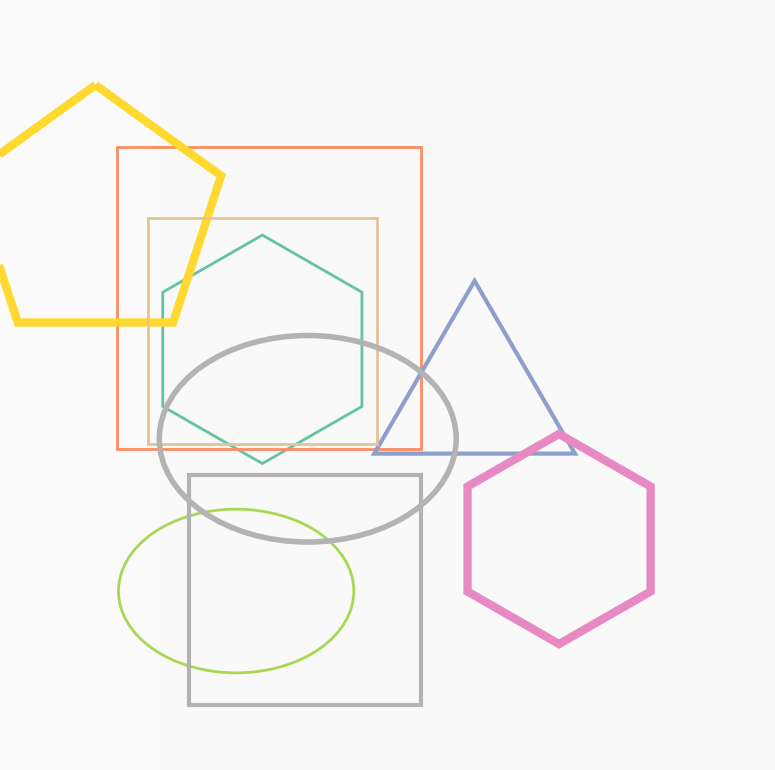[{"shape": "hexagon", "thickness": 1, "radius": 0.74, "center": [0.339, 0.546]}, {"shape": "square", "thickness": 1, "radius": 0.98, "center": [0.347, 0.613]}, {"shape": "triangle", "thickness": 1.5, "radius": 0.75, "center": [0.612, 0.486]}, {"shape": "hexagon", "thickness": 3, "radius": 0.68, "center": [0.721, 0.3]}, {"shape": "oval", "thickness": 1, "radius": 0.76, "center": [0.305, 0.232]}, {"shape": "pentagon", "thickness": 3, "radius": 0.85, "center": [0.123, 0.719]}, {"shape": "square", "thickness": 1, "radius": 0.74, "center": [0.339, 0.57]}, {"shape": "oval", "thickness": 2, "radius": 0.96, "center": [0.397, 0.43]}, {"shape": "square", "thickness": 1.5, "radius": 0.75, "center": [0.394, 0.234]}]